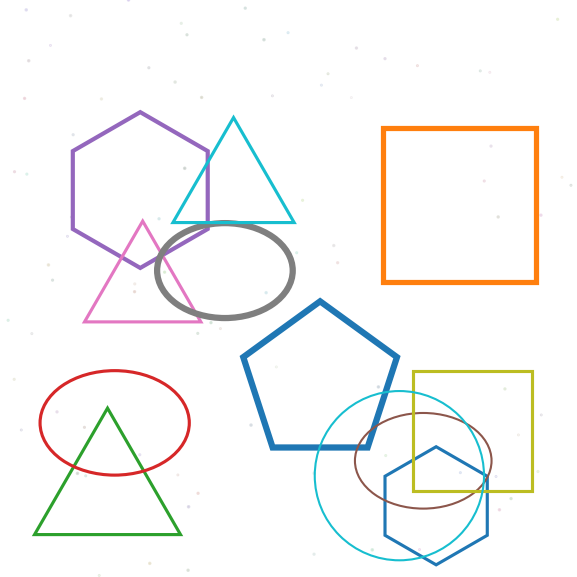[{"shape": "pentagon", "thickness": 3, "radius": 0.7, "center": [0.554, 0.337]}, {"shape": "hexagon", "thickness": 1.5, "radius": 0.51, "center": [0.755, 0.123]}, {"shape": "square", "thickness": 2.5, "radius": 0.66, "center": [0.796, 0.644]}, {"shape": "triangle", "thickness": 1.5, "radius": 0.73, "center": [0.186, 0.146]}, {"shape": "oval", "thickness": 1.5, "radius": 0.65, "center": [0.199, 0.267]}, {"shape": "hexagon", "thickness": 2, "radius": 0.67, "center": [0.243, 0.67]}, {"shape": "oval", "thickness": 1, "radius": 0.59, "center": [0.733, 0.201]}, {"shape": "triangle", "thickness": 1.5, "radius": 0.58, "center": [0.247, 0.5]}, {"shape": "oval", "thickness": 3, "radius": 0.59, "center": [0.389, 0.531]}, {"shape": "square", "thickness": 1.5, "radius": 0.52, "center": [0.818, 0.253]}, {"shape": "triangle", "thickness": 1.5, "radius": 0.61, "center": [0.404, 0.674]}, {"shape": "circle", "thickness": 1, "radius": 0.73, "center": [0.692, 0.175]}]